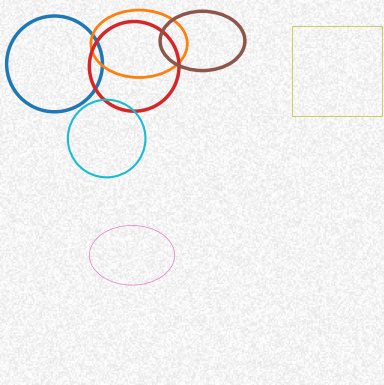[{"shape": "circle", "thickness": 2.5, "radius": 0.62, "center": [0.142, 0.834]}, {"shape": "oval", "thickness": 2, "radius": 0.63, "center": [0.361, 0.886]}, {"shape": "circle", "thickness": 2.5, "radius": 0.58, "center": [0.348, 0.828]}, {"shape": "oval", "thickness": 2.5, "radius": 0.55, "center": [0.526, 0.894]}, {"shape": "oval", "thickness": 0.5, "radius": 0.55, "center": [0.343, 0.337]}, {"shape": "square", "thickness": 0.5, "radius": 0.58, "center": [0.875, 0.815]}, {"shape": "circle", "thickness": 1.5, "radius": 0.5, "center": [0.277, 0.64]}]